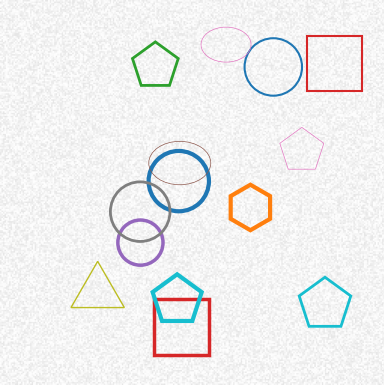[{"shape": "circle", "thickness": 3, "radius": 0.39, "center": [0.464, 0.53]}, {"shape": "circle", "thickness": 1.5, "radius": 0.37, "center": [0.71, 0.826]}, {"shape": "hexagon", "thickness": 3, "radius": 0.3, "center": [0.65, 0.461]}, {"shape": "pentagon", "thickness": 2, "radius": 0.31, "center": [0.404, 0.829]}, {"shape": "square", "thickness": 2.5, "radius": 0.36, "center": [0.471, 0.151]}, {"shape": "square", "thickness": 1.5, "radius": 0.36, "center": [0.868, 0.835]}, {"shape": "circle", "thickness": 2.5, "radius": 0.29, "center": [0.365, 0.37]}, {"shape": "oval", "thickness": 0.5, "radius": 0.4, "center": [0.467, 0.576]}, {"shape": "pentagon", "thickness": 0.5, "radius": 0.3, "center": [0.784, 0.609]}, {"shape": "oval", "thickness": 0.5, "radius": 0.32, "center": [0.587, 0.884]}, {"shape": "circle", "thickness": 2, "radius": 0.39, "center": [0.364, 0.45]}, {"shape": "triangle", "thickness": 1, "radius": 0.4, "center": [0.254, 0.241]}, {"shape": "pentagon", "thickness": 3, "radius": 0.34, "center": [0.46, 0.221]}, {"shape": "pentagon", "thickness": 2, "radius": 0.35, "center": [0.844, 0.209]}]